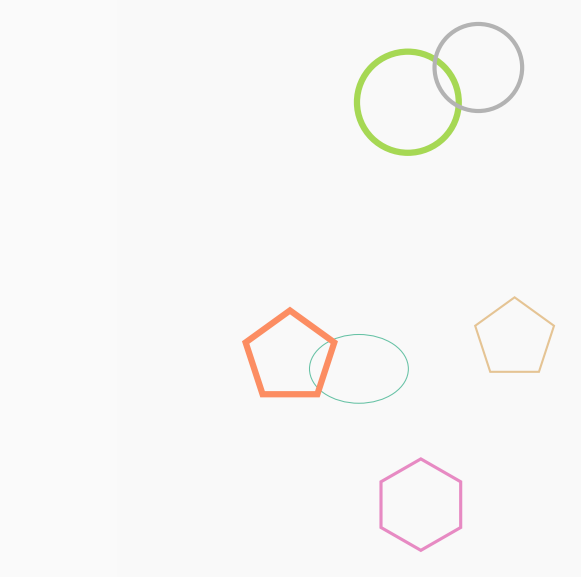[{"shape": "oval", "thickness": 0.5, "radius": 0.43, "center": [0.618, 0.36]}, {"shape": "pentagon", "thickness": 3, "radius": 0.4, "center": [0.499, 0.381]}, {"shape": "hexagon", "thickness": 1.5, "radius": 0.4, "center": [0.724, 0.125]}, {"shape": "circle", "thickness": 3, "radius": 0.44, "center": [0.702, 0.822]}, {"shape": "pentagon", "thickness": 1, "radius": 0.36, "center": [0.885, 0.413]}, {"shape": "circle", "thickness": 2, "radius": 0.38, "center": [0.823, 0.882]}]